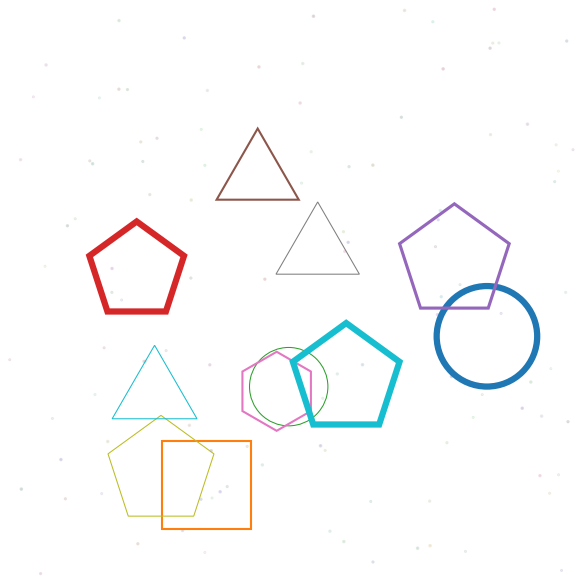[{"shape": "circle", "thickness": 3, "radius": 0.44, "center": [0.843, 0.417]}, {"shape": "square", "thickness": 1, "radius": 0.38, "center": [0.357, 0.16]}, {"shape": "circle", "thickness": 0.5, "radius": 0.34, "center": [0.5, 0.33]}, {"shape": "pentagon", "thickness": 3, "radius": 0.43, "center": [0.237, 0.529]}, {"shape": "pentagon", "thickness": 1.5, "radius": 0.5, "center": [0.787, 0.546]}, {"shape": "triangle", "thickness": 1, "radius": 0.41, "center": [0.446, 0.694]}, {"shape": "hexagon", "thickness": 1, "radius": 0.34, "center": [0.479, 0.322]}, {"shape": "triangle", "thickness": 0.5, "radius": 0.42, "center": [0.55, 0.566]}, {"shape": "pentagon", "thickness": 0.5, "radius": 0.48, "center": [0.279, 0.183]}, {"shape": "triangle", "thickness": 0.5, "radius": 0.42, "center": [0.268, 0.316]}, {"shape": "pentagon", "thickness": 3, "radius": 0.49, "center": [0.599, 0.343]}]